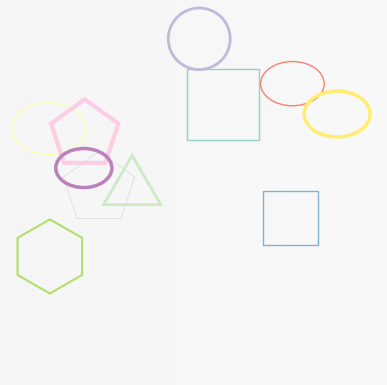[{"shape": "square", "thickness": 1, "radius": 0.46, "center": [0.575, 0.729]}, {"shape": "oval", "thickness": 1, "radius": 0.48, "center": [0.126, 0.666]}, {"shape": "circle", "thickness": 2, "radius": 0.4, "center": [0.514, 0.899]}, {"shape": "oval", "thickness": 1, "radius": 0.41, "center": [0.755, 0.783]}, {"shape": "square", "thickness": 1, "radius": 0.35, "center": [0.749, 0.434]}, {"shape": "hexagon", "thickness": 1.5, "radius": 0.48, "center": [0.129, 0.334]}, {"shape": "pentagon", "thickness": 3, "radius": 0.46, "center": [0.219, 0.651]}, {"shape": "pentagon", "thickness": 0.5, "radius": 0.48, "center": [0.256, 0.51]}, {"shape": "oval", "thickness": 2.5, "radius": 0.36, "center": [0.216, 0.564]}, {"shape": "triangle", "thickness": 2, "radius": 0.43, "center": [0.341, 0.511]}, {"shape": "oval", "thickness": 2.5, "radius": 0.43, "center": [0.87, 0.704]}]